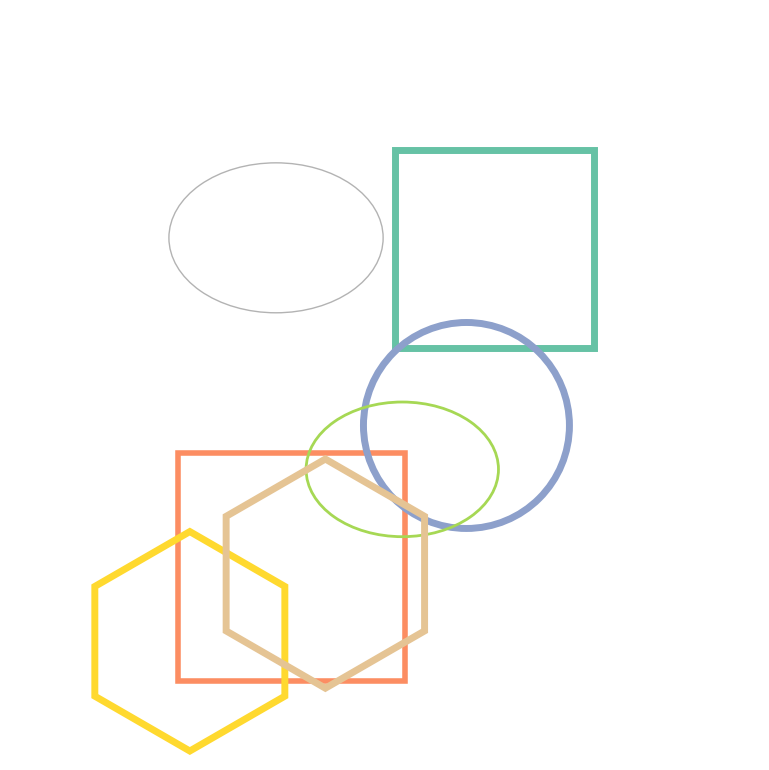[{"shape": "square", "thickness": 2.5, "radius": 0.65, "center": [0.642, 0.677]}, {"shape": "square", "thickness": 2, "radius": 0.74, "center": [0.379, 0.264]}, {"shape": "circle", "thickness": 2.5, "radius": 0.67, "center": [0.606, 0.447]}, {"shape": "oval", "thickness": 1, "radius": 0.62, "center": [0.522, 0.39]}, {"shape": "hexagon", "thickness": 2.5, "radius": 0.71, "center": [0.247, 0.167]}, {"shape": "hexagon", "thickness": 2.5, "radius": 0.74, "center": [0.423, 0.255]}, {"shape": "oval", "thickness": 0.5, "radius": 0.7, "center": [0.358, 0.691]}]